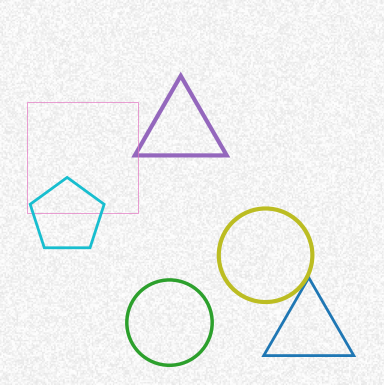[{"shape": "triangle", "thickness": 2, "radius": 0.68, "center": [0.802, 0.144]}, {"shape": "circle", "thickness": 2.5, "radius": 0.55, "center": [0.44, 0.162]}, {"shape": "triangle", "thickness": 3, "radius": 0.69, "center": [0.47, 0.665]}, {"shape": "square", "thickness": 0.5, "radius": 0.72, "center": [0.215, 0.591]}, {"shape": "circle", "thickness": 3, "radius": 0.61, "center": [0.69, 0.337]}, {"shape": "pentagon", "thickness": 2, "radius": 0.51, "center": [0.174, 0.438]}]